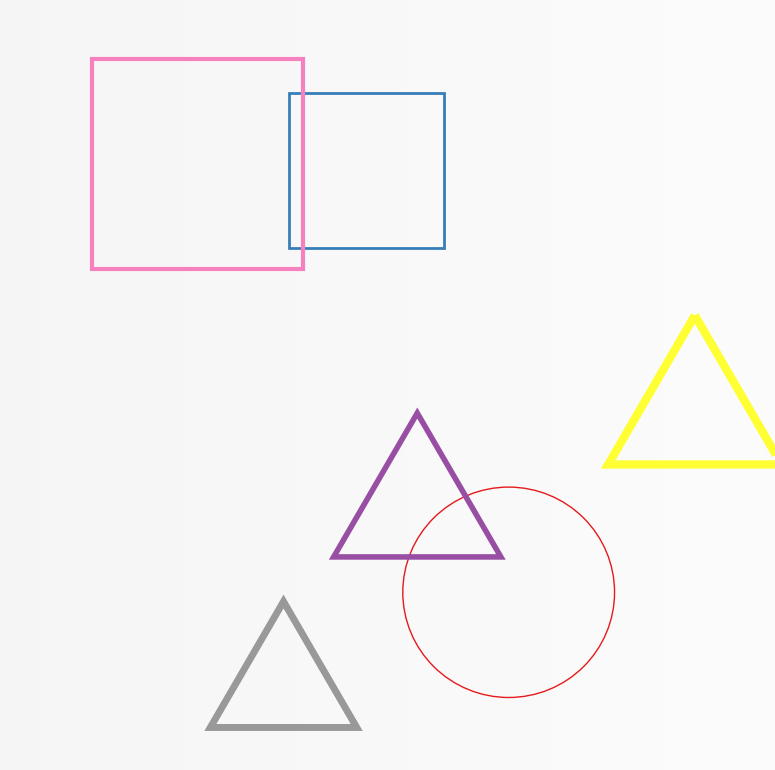[{"shape": "circle", "thickness": 0.5, "radius": 0.68, "center": [0.656, 0.231]}, {"shape": "square", "thickness": 1, "radius": 0.5, "center": [0.473, 0.779]}, {"shape": "triangle", "thickness": 2, "radius": 0.62, "center": [0.538, 0.339]}, {"shape": "triangle", "thickness": 3, "radius": 0.65, "center": [0.897, 0.461]}, {"shape": "square", "thickness": 1.5, "radius": 0.68, "center": [0.255, 0.787]}, {"shape": "triangle", "thickness": 2.5, "radius": 0.55, "center": [0.366, 0.11]}]